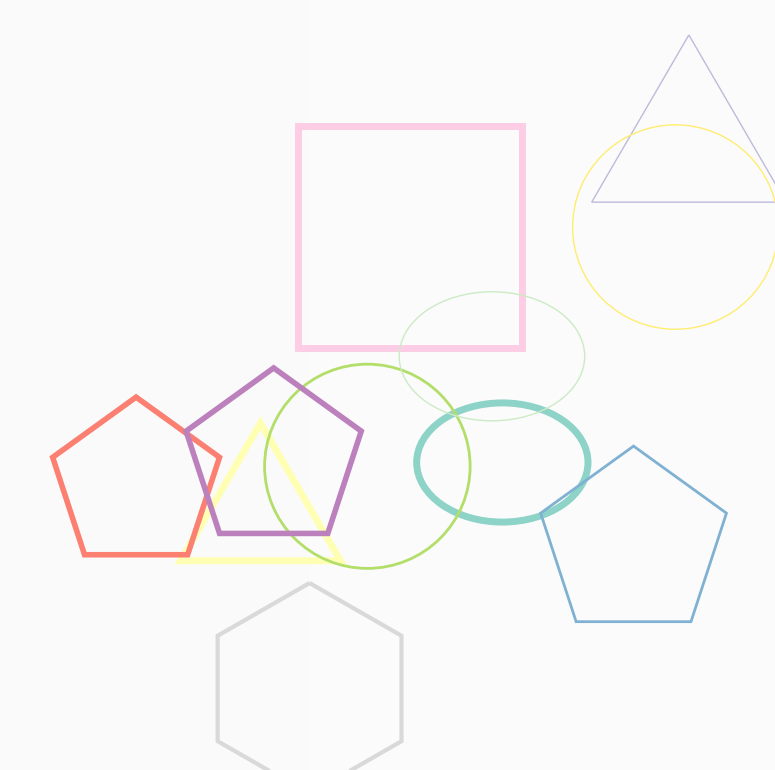[{"shape": "oval", "thickness": 2.5, "radius": 0.55, "center": [0.648, 0.399]}, {"shape": "triangle", "thickness": 2.5, "radius": 0.6, "center": [0.336, 0.331]}, {"shape": "triangle", "thickness": 0.5, "radius": 0.72, "center": [0.889, 0.81]}, {"shape": "pentagon", "thickness": 2, "radius": 0.57, "center": [0.176, 0.371]}, {"shape": "pentagon", "thickness": 1, "radius": 0.63, "center": [0.817, 0.295]}, {"shape": "circle", "thickness": 1, "radius": 0.66, "center": [0.474, 0.394]}, {"shape": "square", "thickness": 2.5, "radius": 0.72, "center": [0.529, 0.692]}, {"shape": "hexagon", "thickness": 1.5, "radius": 0.68, "center": [0.399, 0.106]}, {"shape": "pentagon", "thickness": 2, "radius": 0.59, "center": [0.353, 0.403]}, {"shape": "oval", "thickness": 0.5, "radius": 0.6, "center": [0.635, 0.537]}, {"shape": "circle", "thickness": 0.5, "radius": 0.66, "center": [0.872, 0.705]}]